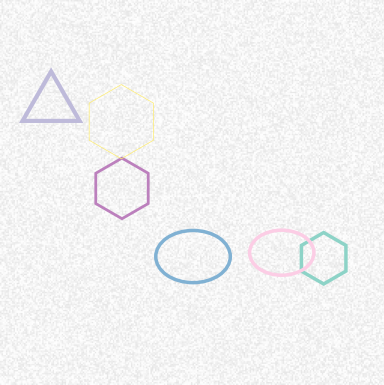[{"shape": "hexagon", "thickness": 2.5, "radius": 0.33, "center": [0.841, 0.329]}, {"shape": "triangle", "thickness": 3, "radius": 0.43, "center": [0.133, 0.729]}, {"shape": "oval", "thickness": 2.5, "radius": 0.48, "center": [0.501, 0.334]}, {"shape": "oval", "thickness": 2.5, "radius": 0.42, "center": [0.732, 0.344]}, {"shape": "hexagon", "thickness": 2, "radius": 0.39, "center": [0.317, 0.511]}, {"shape": "hexagon", "thickness": 0.5, "radius": 0.48, "center": [0.315, 0.684]}]